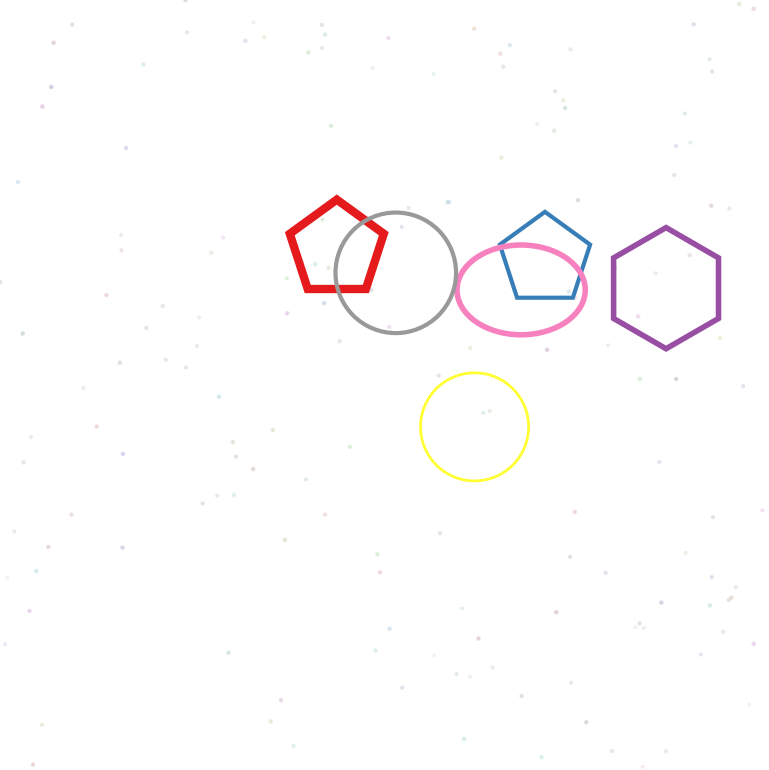[{"shape": "pentagon", "thickness": 3, "radius": 0.32, "center": [0.437, 0.677]}, {"shape": "pentagon", "thickness": 1.5, "radius": 0.31, "center": [0.708, 0.663]}, {"shape": "hexagon", "thickness": 2, "radius": 0.39, "center": [0.865, 0.626]}, {"shape": "circle", "thickness": 1, "radius": 0.35, "center": [0.616, 0.446]}, {"shape": "oval", "thickness": 2, "radius": 0.42, "center": [0.677, 0.624]}, {"shape": "circle", "thickness": 1.5, "radius": 0.39, "center": [0.514, 0.646]}]